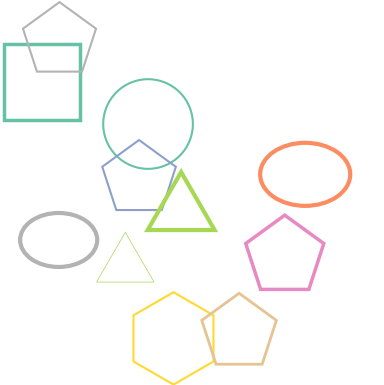[{"shape": "square", "thickness": 2.5, "radius": 0.49, "center": [0.11, 0.787]}, {"shape": "circle", "thickness": 1.5, "radius": 0.58, "center": [0.385, 0.678]}, {"shape": "oval", "thickness": 3, "radius": 0.59, "center": [0.793, 0.547]}, {"shape": "pentagon", "thickness": 1.5, "radius": 0.5, "center": [0.361, 0.536]}, {"shape": "pentagon", "thickness": 2.5, "radius": 0.53, "center": [0.74, 0.335]}, {"shape": "triangle", "thickness": 0.5, "radius": 0.43, "center": [0.325, 0.31]}, {"shape": "triangle", "thickness": 3, "radius": 0.5, "center": [0.47, 0.453]}, {"shape": "hexagon", "thickness": 1.5, "radius": 0.6, "center": [0.451, 0.121]}, {"shape": "pentagon", "thickness": 2, "radius": 0.51, "center": [0.621, 0.136]}, {"shape": "pentagon", "thickness": 1.5, "radius": 0.5, "center": [0.155, 0.895]}, {"shape": "oval", "thickness": 3, "radius": 0.5, "center": [0.152, 0.377]}]